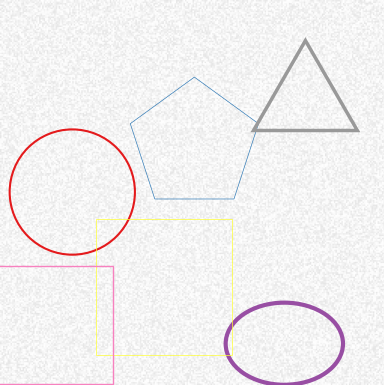[{"shape": "circle", "thickness": 1.5, "radius": 0.81, "center": [0.188, 0.501]}, {"shape": "pentagon", "thickness": 0.5, "radius": 0.88, "center": [0.505, 0.625]}, {"shape": "oval", "thickness": 3, "radius": 0.76, "center": [0.739, 0.107]}, {"shape": "square", "thickness": 0.5, "radius": 0.88, "center": [0.427, 0.254]}, {"shape": "square", "thickness": 1, "radius": 0.77, "center": [0.139, 0.156]}, {"shape": "triangle", "thickness": 2.5, "radius": 0.78, "center": [0.793, 0.739]}]